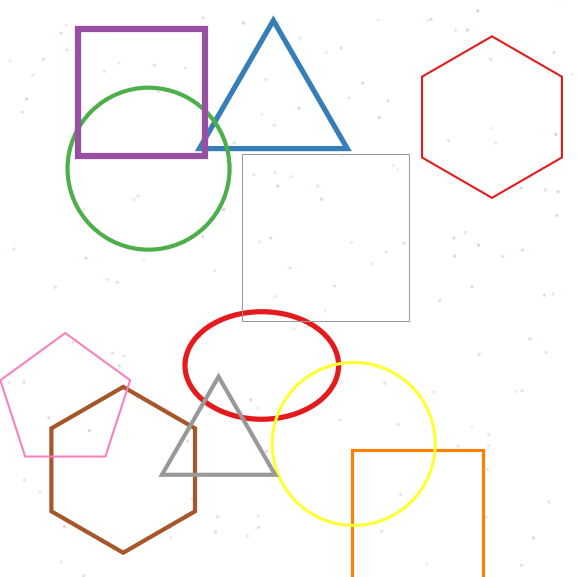[{"shape": "hexagon", "thickness": 1, "radius": 0.7, "center": [0.852, 0.796]}, {"shape": "oval", "thickness": 2.5, "radius": 0.67, "center": [0.453, 0.366]}, {"shape": "triangle", "thickness": 2.5, "radius": 0.74, "center": [0.473, 0.816]}, {"shape": "circle", "thickness": 2, "radius": 0.7, "center": [0.257, 0.707]}, {"shape": "square", "thickness": 3, "radius": 0.55, "center": [0.245, 0.839]}, {"shape": "square", "thickness": 1.5, "radius": 0.57, "center": [0.722, 0.107]}, {"shape": "circle", "thickness": 1.5, "radius": 0.71, "center": [0.612, 0.23]}, {"shape": "hexagon", "thickness": 2, "radius": 0.72, "center": [0.213, 0.186]}, {"shape": "pentagon", "thickness": 1, "radius": 0.59, "center": [0.113, 0.304]}, {"shape": "square", "thickness": 0.5, "radius": 0.72, "center": [0.564, 0.588]}, {"shape": "triangle", "thickness": 2, "radius": 0.57, "center": [0.378, 0.234]}]